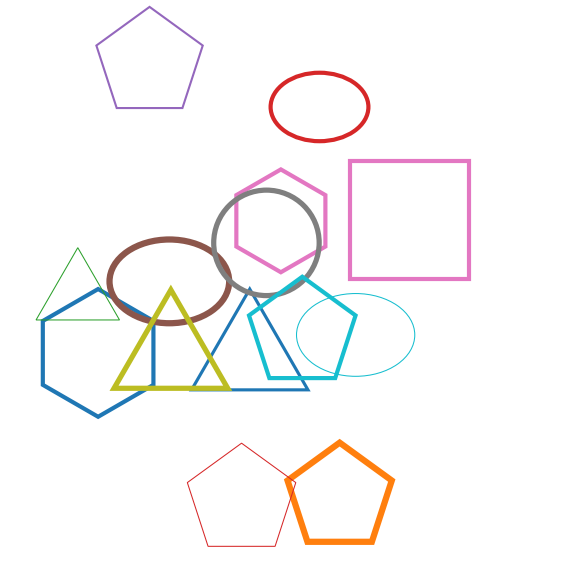[{"shape": "hexagon", "thickness": 2, "radius": 0.55, "center": [0.17, 0.388]}, {"shape": "triangle", "thickness": 1.5, "radius": 0.58, "center": [0.432, 0.382]}, {"shape": "pentagon", "thickness": 3, "radius": 0.47, "center": [0.588, 0.138]}, {"shape": "triangle", "thickness": 0.5, "radius": 0.42, "center": [0.135, 0.487]}, {"shape": "pentagon", "thickness": 0.5, "radius": 0.49, "center": [0.418, 0.133]}, {"shape": "oval", "thickness": 2, "radius": 0.42, "center": [0.553, 0.814]}, {"shape": "pentagon", "thickness": 1, "radius": 0.48, "center": [0.259, 0.89]}, {"shape": "oval", "thickness": 3, "radius": 0.52, "center": [0.293, 0.512]}, {"shape": "square", "thickness": 2, "radius": 0.51, "center": [0.709, 0.618]}, {"shape": "hexagon", "thickness": 2, "radius": 0.45, "center": [0.486, 0.617]}, {"shape": "circle", "thickness": 2.5, "radius": 0.46, "center": [0.461, 0.579]}, {"shape": "triangle", "thickness": 2.5, "radius": 0.57, "center": [0.296, 0.384]}, {"shape": "pentagon", "thickness": 2, "radius": 0.49, "center": [0.523, 0.423]}, {"shape": "oval", "thickness": 0.5, "radius": 0.51, "center": [0.616, 0.419]}]